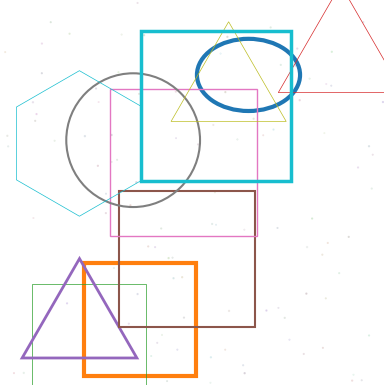[{"shape": "oval", "thickness": 3, "radius": 0.67, "center": [0.645, 0.805]}, {"shape": "square", "thickness": 3, "radius": 0.73, "center": [0.364, 0.17]}, {"shape": "square", "thickness": 0.5, "radius": 0.74, "center": [0.231, 0.115]}, {"shape": "triangle", "thickness": 0.5, "radius": 0.93, "center": [0.885, 0.853]}, {"shape": "triangle", "thickness": 2, "radius": 0.86, "center": [0.207, 0.156]}, {"shape": "square", "thickness": 1.5, "radius": 0.88, "center": [0.486, 0.328]}, {"shape": "square", "thickness": 1, "radius": 0.95, "center": [0.477, 0.578]}, {"shape": "circle", "thickness": 1.5, "radius": 0.87, "center": [0.346, 0.636]}, {"shape": "triangle", "thickness": 0.5, "radius": 0.86, "center": [0.594, 0.771]}, {"shape": "hexagon", "thickness": 0.5, "radius": 0.94, "center": [0.206, 0.627]}, {"shape": "square", "thickness": 2.5, "radius": 0.97, "center": [0.562, 0.726]}]